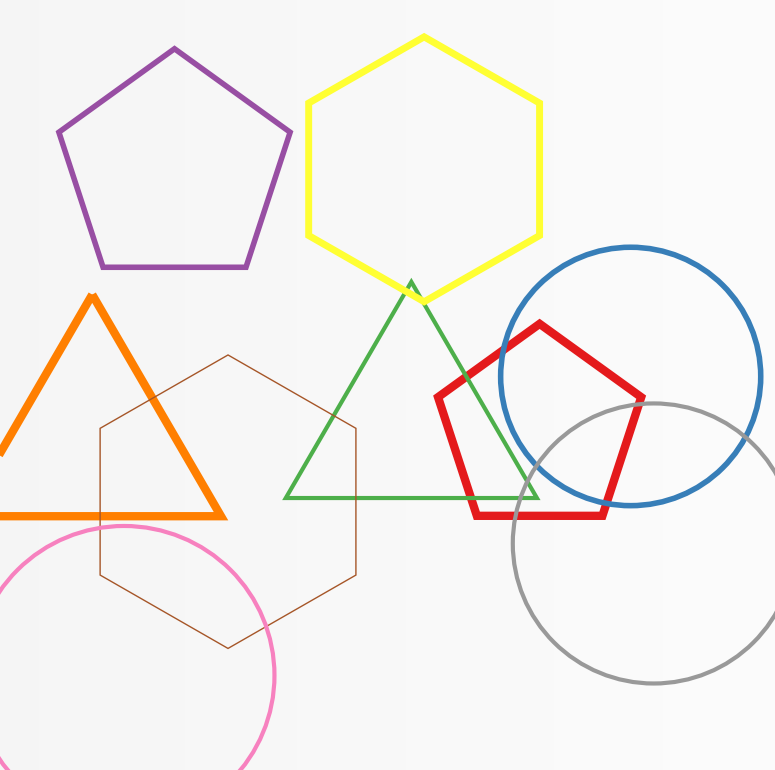[{"shape": "pentagon", "thickness": 3, "radius": 0.69, "center": [0.696, 0.442]}, {"shape": "circle", "thickness": 2, "radius": 0.84, "center": [0.814, 0.511]}, {"shape": "triangle", "thickness": 1.5, "radius": 0.94, "center": [0.531, 0.447]}, {"shape": "pentagon", "thickness": 2, "radius": 0.78, "center": [0.225, 0.78]}, {"shape": "triangle", "thickness": 3, "radius": 0.96, "center": [0.119, 0.426]}, {"shape": "hexagon", "thickness": 2.5, "radius": 0.86, "center": [0.547, 0.78]}, {"shape": "hexagon", "thickness": 0.5, "radius": 0.95, "center": [0.294, 0.348]}, {"shape": "circle", "thickness": 1.5, "radius": 0.97, "center": [0.16, 0.123]}, {"shape": "circle", "thickness": 1.5, "radius": 0.91, "center": [0.844, 0.294]}]